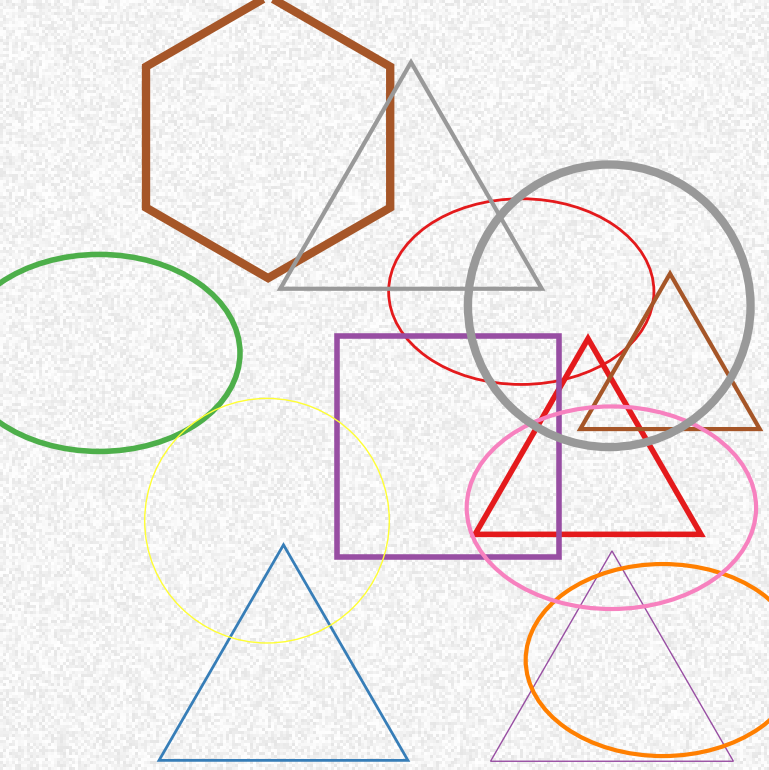[{"shape": "triangle", "thickness": 2, "radius": 0.85, "center": [0.764, 0.391]}, {"shape": "oval", "thickness": 1, "radius": 0.86, "center": [0.677, 0.621]}, {"shape": "triangle", "thickness": 1, "radius": 0.93, "center": [0.368, 0.106]}, {"shape": "oval", "thickness": 2, "radius": 0.91, "center": [0.129, 0.542]}, {"shape": "triangle", "thickness": 0.5, "radius": 0.91, "center": [0.795, 0.102]}, {"shape": "square", "thickness": 2, "radius": 0.72, "center": [0.582, 0.42]}, {"shape": "oval", "thickness": 1.5, "radius": 0.89, "center": [0.861, 0.143]}, {"shape": "circle", "thickness": 0.5, "radius": 0.79, "center": [0.347, 0.324]}, {"shape": "triangle", "thickness": 1.5, "radius": 0.67, "center": [0.87, 0.51]}, {"shape": "hexagon", "thickness": 3, "radius": 0.92, "center": [0.348, 0.822]}, {"shape": "oval", "thickness": 1.5, "radius": 0.94, "center": [0.794, 0.341]}, {"shape": "triangle", "thickness": 1.5, "radius": 0.98, "center": [0.534, 0.723]}, {"shape": "circle", "thickness": 3, "radius": 0.92, "center": [0.791, 0.603]}]